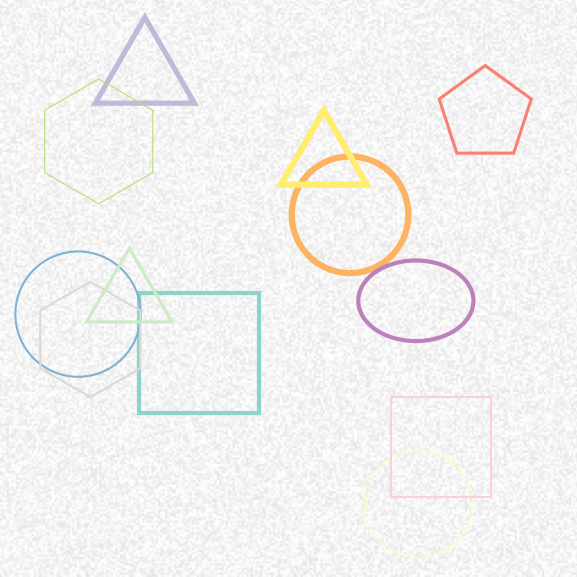[{"shape": "square", "thickness": 2, "radius": 0.52, "center": [0.345, 0.389]}, {"shape": "circle", "thickness": 0.5, "radius": 0.47, "center": [0.724, 0.127]}, {"shape": "triangle", "thickness": 2.5, "radius": 0.5, "center": [0.251, 0.87]}, {"shape": "pentagon", "thickness": 1.5, "radius": 0.42, "center": [0.84, 0.802]}, {"shape": "circle", "thickness": 1, "radius": 0.54, "center": [0.135, 0.455]}, {"shape": "circle", "thickness": 3, "radius": 0.5, "center": [0.606, 0.627]}, {"shape": "hexagon", "thickness": 0.5, "radius": 0.54, "center": [0.171, 0.754]}, {"shape": "square", "thickness": 1, "radius": 0.43, "center": [0.764, 0.226]}, {"shape": "hexagon", "thickness": 1, "radius": 0.5, "center": [0.156, 0.411]}, {"shape": "oval", "thickness": 2, "radius": 0.5, "center": [0.72, 0.478]}, {"shape": "triangle", "thickness": 1.5, "radius": 0.43, "center": [0.224, 0.484]}, {"shape": "triangle", "thickness": 3, "radius": 0.43, "center": [0.561, 0.722]}]